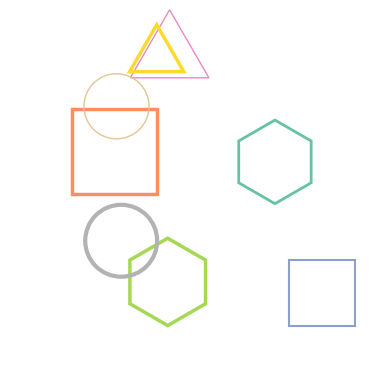[{"shape": "hexagon", "thickness": 2, "radius": 0.54, "center": [0.714, 0.58]}, {"shape": "square", "thickness": 2.5, "radius": 0.55, "center": [0.298, 0.607]}, {"shape": "square", "thickness": 1.5, "radius": 0.42, "center": [0.837, 0.239]}, {"shape": "triangle", "thickness": 1, "radius": 0.59, "center": [0.44, 0.857]}, {"shape": "hexagon", "thickness": 2.5, "radius": 0.57, "center": [0.436, 0.268]}, {"shape": "triangle", "thickness": 2.5, "radius": 0.41, "center": [0.407, 0.855]}, {"shape": "circle", "thickness": 1, "radius": 0.42, "center": [0.303, 0.724]}, {"shape": "circle", "thickness": 3, "radius": 0.47, "center": [0.315, 0.375]}]